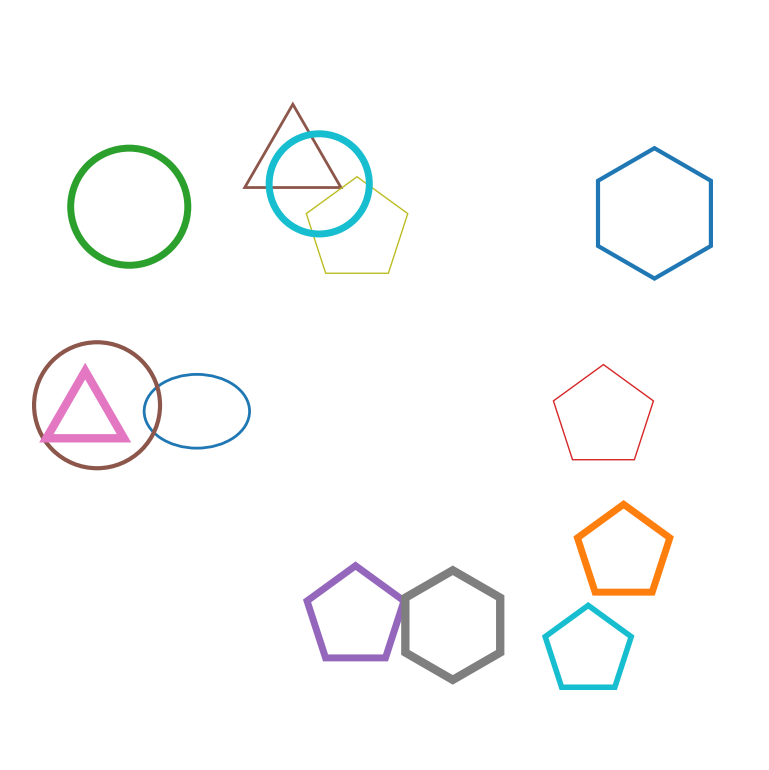[{"shape": "oval", "thickness": 1, "radius": 0.34, "center": [0.256, 0.466]}, {"shape": "hexagon", "thickness": 1.5, "radius": 0.42, "center": [0.85, 0.723]}, {"shape": "pentagon", "thickness": 2.5, "radius": 0.32, "center": [0.81, 0.282]}, {"shape": "circle", "thickness": 2.5, "radius": 0.38, "center": [0.168, 0.732]}, {"shape": "pentagon", "thickness": 0.5, "radius": 0.34, "center": [0.784, 0.458]}, {"shape": "pentagon", "thickness": 2.5, "radius": 0.33, "center": [0.462, 0.199]}, {"shape": "circle", "thickness": 1.5, "radius": 0.41, "center": [0.126, 0.474]}, {"shape": "triangle", "thickness": 1, "radius": 0.36, "center": [0.38, 0.793]}, {"shape": "triangle", "thickness": 3, "radius": 0.29, "center": [0.111, 0.46]}, {"shape": "hexagon", "thickness": 3, "radius": 0.36, "center": [0.588, 0.188]}, {"shape": "pentagon", "thickness": 0.5, "radius": 0.35, "center": [0.464, 0.701]}, {"shape": "pentagon", "thickness": 2, "radius": 0.29, "center": [0.764, 0.155]}, {"shape": "circle", "thickness": 2.5, "radius": 0.33, "center": [0.415, 0.761]}]